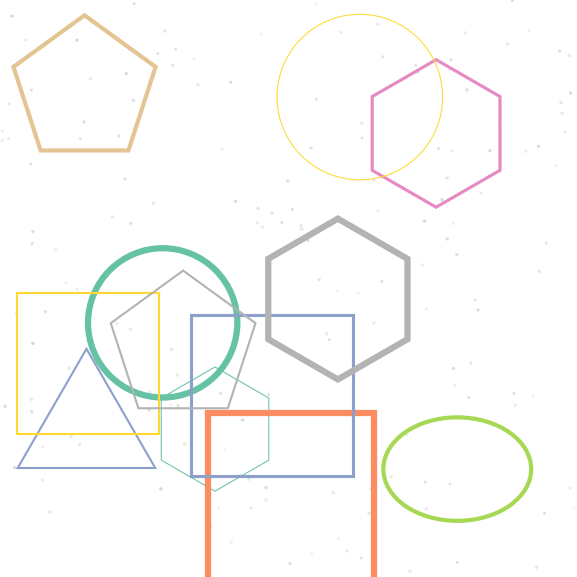[{"shape": "hexagon", "thickness": 0.5, "radius": 0.54, "center": [0.372, 0.256]}, {"shape": "circle", "thickness": 3, "radius": 0.65, "center": [0.282, 0.44]}, {"shape": "square", "thickness": 3, "radius": 0.72, "center": [0.503, 0.141]}, {"shape": "square", "thickness": 1.5, "radius": 0.7, "center": [0.471, 0.314]}, {"shape": "triangle", "thickness": 1, "radius": 0.69, "center": [0.15, 0.258]}, {"shape": "hexagon", "thickness": 1.5, "radius": 0.64, "center": [0.755, 0.768]}, {"shape": "oval", "thickness": 2, "radius": 0.64, "center": [0.792, 0.187]}, {"shape": "square", "thickness": 1, "radius": 0.61, "center": [0.152, 0.369]}, {"shape": "circle", "thickness": 0.5, "radius": 0.72, "center": [0.623, 0.831]}, {"shape": "pentagon", "thickness": 2, "radius": 0.65, "center": [0.146, 0.843]}, {"shape": "hexagon", "thickness": 3, "radius": 0.7, "center": [0.585, 0.481]}, {"shape": "pentagon", "thickness": 1, "radius": 0.66, "center": [0.317, 0.399]}]